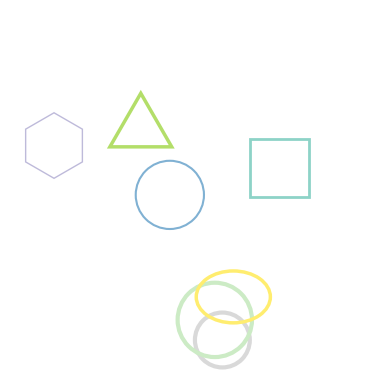[{"shape": "square", "thickness": 2, "radius": 0.38, "center": [0.726, 0.564]}, {"shape": "hexagon", "thickness": 1, "radius": 0.43, "center": [0.14, 0.622]}, {"shape": "circle", "thickness": 1.5, "radius": 0.44, "center": [0.441, 0.494]}, {"shape": "triangle", "thickness": 2.5, "radius": 0.46, "center": [0.366, 0.665]}, {"shape": "circle", "thickness": 3, "radius": 0.36, "center": [0.578, 0.117]}, {"shape": "circle", "thickness": 3, "radius": 0.48, "center": [0.558, 0.169]}, {"shape": "oval", "thickness": 2.5, "radius": 0.48, "center": [0.606, 0.229]}]